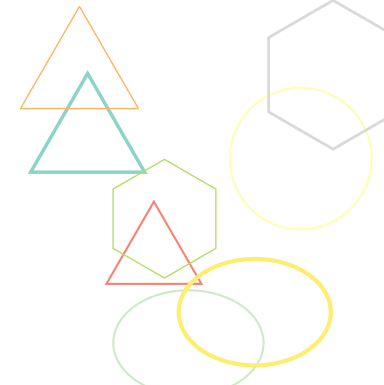[{"shape": "triangle", "thickness": 2.5, "radius": 0.85, "center": [0.228, 0.638]}, {"shape": "circle", "thickness": 1.5, "radius": 0.92, "center": [0.781, 0.588]}, {"shape": "triangle", "thickness": 1.5, "radius": 0.71, "center": [0.4, 0.334]}, {"shape": "triangle", "thickness": 1, "radius": 0.88, "center": [0.206, 0.806]}, {"shape": "hexagon", "thickness": 1, "radius": 0.77, "center": [0.427, 0.432]}, {"shape": "hexagon", "thickness": 2, "radius": 0.97, "center": [0.865, 0.806]}, {"shape": "oval", "thickness": 1.5, "radius": 0.98, "center": [0.49, 0.109]}, {"shape": "oval", "thickness": 3, "radius": 0.99, "center": [0.662, 0.189]}]